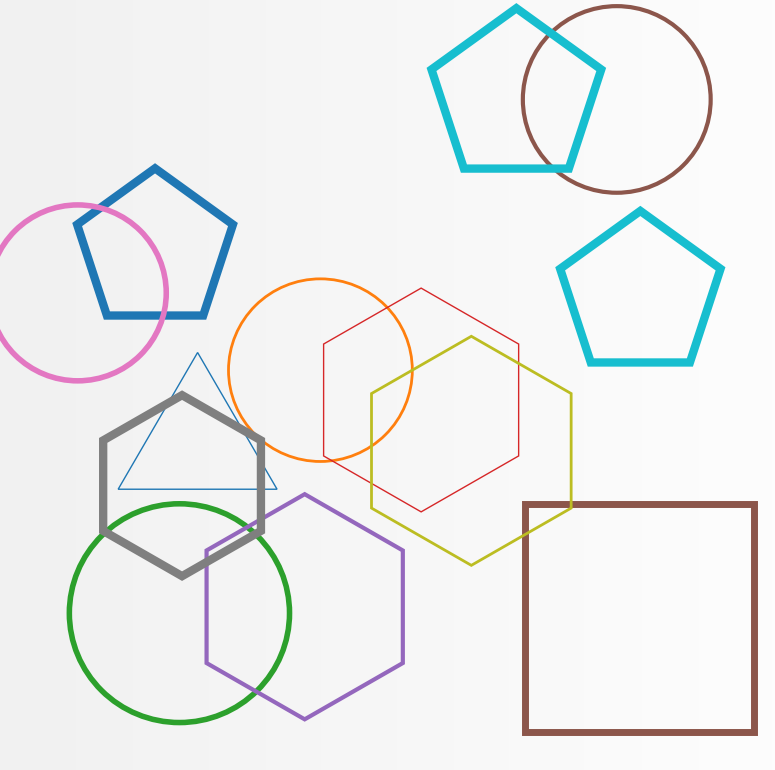[{"shape": "triangle", "thickness": 0.5, "radius": 0.59, "center": [0.255, 0.424]}, {"shape": "pentagon", "thickness": 3, "radius": 0.53, "center": [0.2, 0.676]}, {"shape": "circle", "thickness": 1, "radius": 0.59, "center": [0.413, 0.519]}, {"shape": "circle", "thickness": 2, "radius": 0.71, "center": [0.232, 0.204]}, {"shape": "hexagon", "thickness": 0.5, "radius": 0.73, "center": [0.543, 0.481]}, {"shape": "hexagon", "thickness": 1.5, "radius": 0.73, "center": [0.393, 0.212]}, {"shape": "circle", "thickness": 1.5, "radius": 0.61, "center": [0.796, 0.871]}, {"shape": "square", "thickness": 2.5, "radius": 0.74, "center": [0.825, 0.197]}, {"shape": "circle", "thickness": 2, "radius": 0.57, "center": [0.1, 0.62]}, {"shape": "hexagon", "thickness": 3, "radius": 0.59, "center": [0.235, 0.369]}, {"shape": "hexagon", "thickness": 1, "radius": 0.74, "center": [0.608, 0.415]}, {"shape": "pentagon", "thickness": 3, "radius": 0.54, "center": [0.826, 0.617]}, {"shape": "pentagon", "thickness": 3, "radius": 0.58, "center": [0.666, 0.874]}]